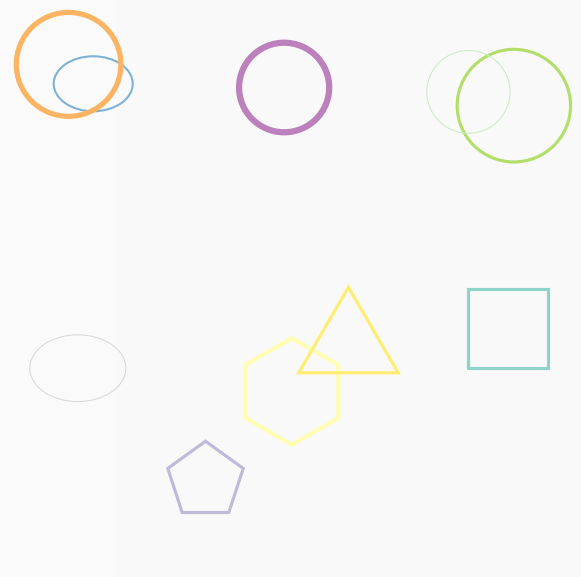[{"shape": "square", "thickness": 1.5, "radius": 0.34, "center": [0.874, 0.43]}, {"shape": "hexagon", "thickness": 2, "radius": 0.46, "center": [0.502, 0.321]}, {"shape": "pentagon", "thickness": 1.5, "radius": 0.34, "center": [0.354, 0.167]}, {"shape": "oval", "thickness": 1, "radius": 0.34, "center": [0.16, 0.854]}, {"shape": "circle", "thickness": 2.5, "radius": 0.45, "center": [0.118, 0.888]}, {"shape": "circle", "thickness": 1.5, "radius": 0.49, "center": [0.884, 0.816]}, {"shape": "oval", "thickness": 0.5, "radius": 0.41, "center": [0.134, 0.362]}, {"shape": "circle", "thickness": 3, "radius": 0.39, "center": [0.489, 0.848]}, {"shape": "circle", "thickness": 0.5, "radius": 0.36, "center": [0.806, 0.84]}, {"shape": "triangle", "thickness": 1.5, "radius": 0.49, "center": [0.599, 0.403]}]